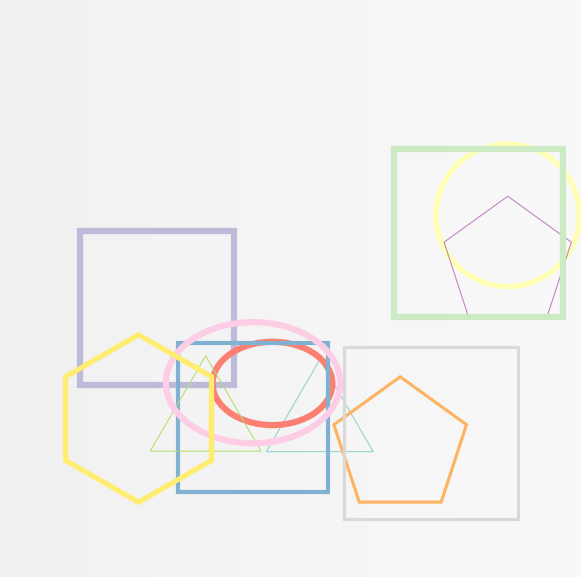[{"shape": "triangle", "thickness": 0.5, "radius": 0.53, "center": [0.55, 0.27]}, {"shape": "circle", "thickness": 2.5, "radius": 0.62, "center": [0.873, 0.626]}, {"shape": "square", "thickness": 3, "radius": 0.67, "center": [0.27, 0.466]}, {"shape": "oval", "thickness": 3, "radius": 0.52, "center": [0.469, 0.335]}, {"shape": "square", "thickness": 2, "radius": 0.64, "center": [0.436, 0.276]}, {"shape": "pentagon", "thickness": 1.5, "radius": 0.6, "center": [0.689, 0.227]}, {"shape": "triangle", "thickness": 0.5, "radius": 0.55, "center": [0.354, 0.273]}, {"shape": "oval", "thickness": 3, "radius": 0.75, "center": [0.435, 0.336]}, {"shape": "square", "thickness": 1.5, "radius": 0.75, "center": [0.742, 0.249]}, {"shape": "pentagon", "thickness": 0.5, "radius": 0.58, "center": [0.874, 0.544]}, {"shape": "square", "thickness": 3, "radius": 0.73, "center": [0.824, 0.596]}, {"shape": "hexagon", "thickness": 2.5, "radius": 0.72, "center": [0.238, 0.274]}]